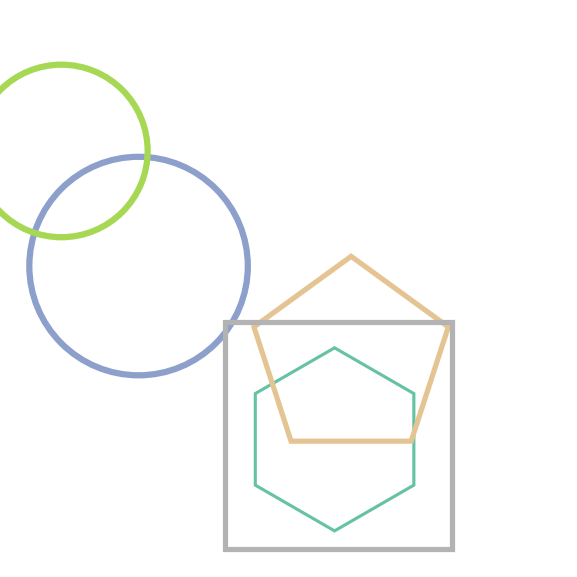[{"shape": "hexagon", "thickness": 1.5, "radius": 0.79, "center": [0.579, 0.238]}, {"shape": "circle", "thickness": 3, "radius": 0.95, "center": [0.24, 0.538]}, {"shape": "circle", "thickness": 3, "radius": 0.75, "center": [0.106, 0.738]}, {"shape": "pentagon", "thickness": 2.5, "radius": 0.88, "center": [0.608, 0.378]}, {"shape": "square", "thickness": 2.5, "radius": 0.98, "center": [0.586, 0.245]}]